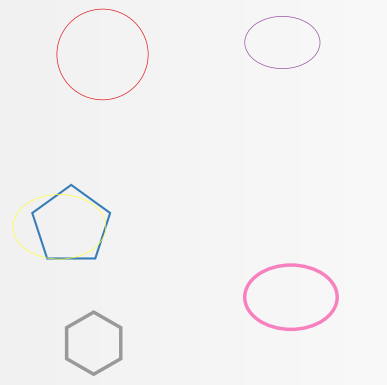[{"shape": "circle", "thickness": 0.5, "radius": 0.59, "center": [0.265, 0.859]}, {"shape": "pentagon", "thickness": 1.5, "radius": 0.53, "center": [0.184, 0.414]}, {"shape": "oval", "thickness": 0.5, "radius": 0.49, "center": [0.729, 0.89]}, {"shape": "oval", "thickness": 0.5, "radius": 0.6, "center": [0.153, 0.411]}, {"shape": "oval", "thickness": 2.5, "radius": 0.6, "center": [0.751, 0.228]}, {"shape": "hexagon", "thickness": 2.5, "radius": 0.4, "center": [0.242, 0.109]}]